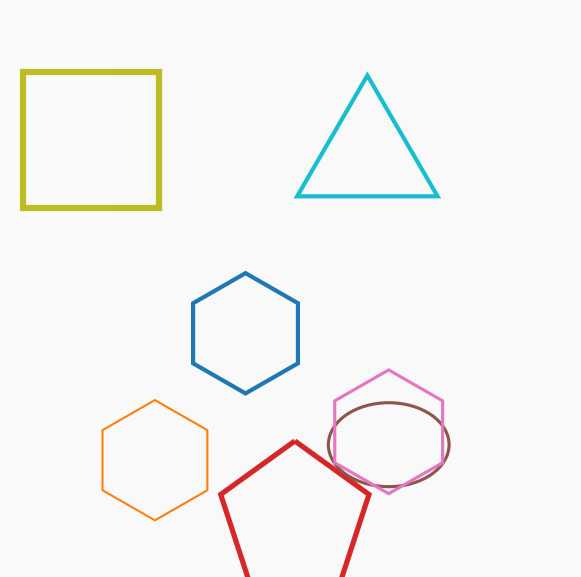[{"shape": "hexagon", "thickness": 2, "radius": 0.52, "center": [0.422, 0.422]}, {"shape": "hexagon", "thickness": 1, "radius": 0.52, "center": [0.267, 0.202]}, {"shape": "pentagon", "thickness": 2.5, "radius": 0.67, "center": [0.507, 0.101]}, {"shape": "oval", "thickness": 1.5, "radius": 0.52, "center": [0.669, 0.229]}, {"shape": "hexagon", "thickness": 1.5, "radius": 0.54, "center": [0.669, 0.251]}, {"shape": "square", "thickness": 3, "radius": 0.59, "center": [0.156, 0.757]}, {"shape": "triangle", "thickness": 2, "radius": 0.7, "center": [0.632, 0.729]}]